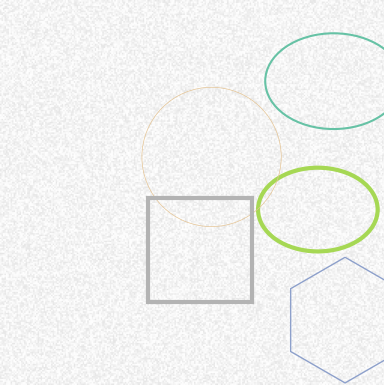[{"shape": "oval", "thickness": 1.5, "radius": 0.89, "center": [0.867, 0.789]}, {"shape": "hexagon", "thickness": 1, "radius": 0.82, "center": [0.896, 0.169]}, {"shape": "oval", "thickness": 3, "radius": 0.78, "center": [0.826, 0.456]}, {"shape": "circle", "thickness": 0.5, "radius": 0.9, "center": [0.55, 0.592]}, {"shape": "square", "thickness": 3, "radius": 0.67, "center": [0.52, 0.35]}]